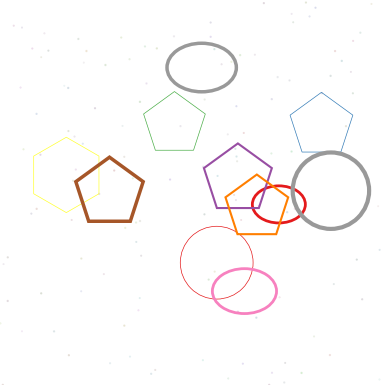[{"shape": "circle", "thickness": 0.5, "radius": 0.47, "center": [0.563, 0.318]}, {"shape": "oval", "thickness": 2, "radius": 0.34, "center": [0.724, 0.469]}, {"shape": "pentagon", "thickness": 0.5, "radius": 0.43, "center": [0.835, 0.674]}, {"shape": "pentagon", "thickness": 0.5, "radius": 0.42, "center": [0.453, 0.678]}, {"shape": "pentagon", "thickness": 1.5, "radius": 0.46, "center": [0.618, 0.535]}, {"shape": "pentagon", "thickness": 1.5, "radius": 0.43, "center": [0.667, 0.461]}, {"shape": "hexagon", "thickness": 0.5, "radius": 0.49, "center": [0.172, 0.546]}, {"shape": "pentagon", "thickness": 2.5, "radius": 0.46, "center": [0.284, 0.5]}, {"shape": "oval", "thickness": 2, "radius": 0.42, "center": [0.635, 0.244]}, {"shape": "oval", "thickness": 2.5, "radius": 0.45, "center": [0.524, 0.825]}, {"shape": "circle", "thickness": 3, "radius": 0.5, "center": [0.86, 0.505]}]